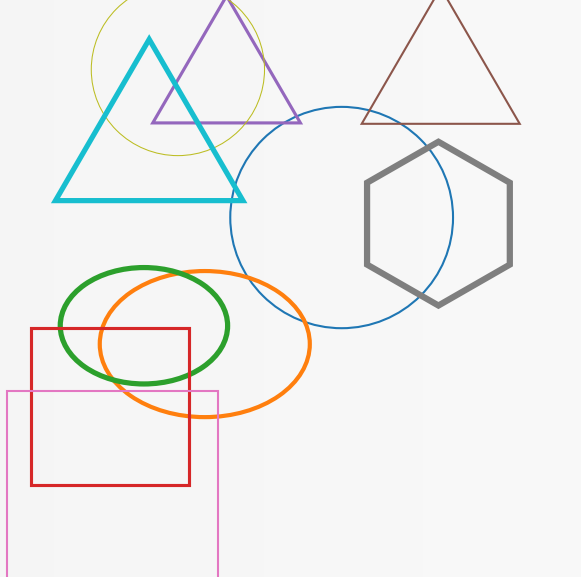[{"shape": "circle", "thickness": 1, "radius": 0.96, "center": [0.588, 0.622]}, {"shape": "oval", "thickness": 2, "radius": 0.9, "center": [0.352, 0.403]}, {"shape": "oval", "thickness": 2.5, "radius": 0.72, "center": [0.248, 0.435]}, {"shape": "square", "thickness": 1.5, "radius": 0.68, "center": [0.189, 0.296]}, {"shape": "triangle", "thickness": 1.5, "radius": 0.73, "center": [0.39, 0.86]}, {"shape": "triangle", "thickness": 1, "radius": 0.78, "center": [0.758, 0.863]}, {"shape": "square", "thickness": 1, "radius": 0.91, "center": [0.193, 0.141]}, {"shape": "hexagon", "thickness": 3, "radius": 0.71, "center": [0.754, 0.612]}, {"shape": "circle", "thickness": 0.5, "radius": 0.75, "center": [0.306, 0.879]}, {"shape": "triangle", "thickness": 2.5, "radius": 0.93, "center": [0.257, 0.745]}]